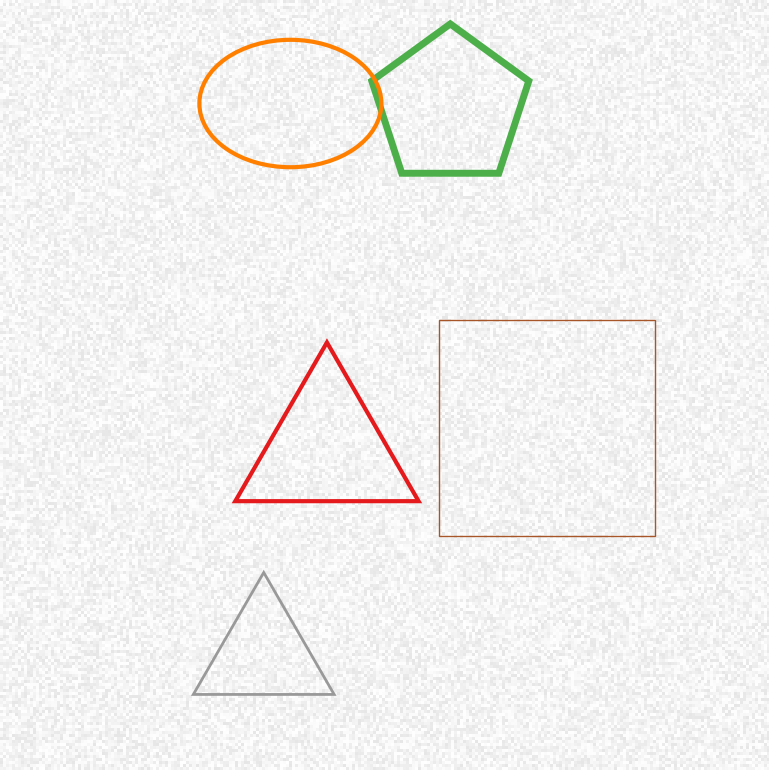[{"shape": "triangle", "thickness": 1.5, "radius": 0.69, "center": [0.425, 0.418]}, {"shape": "pentagon", "thickness": 2.5, "radius": 0.54, "center": [0.585, 0.862]}, {"shape": "oval", "thickness": 1.5, "radius": 0.59, "center": [0.377, 0.866]}, {"shape": "square", "thickness": 0.5, "radius": 0.7, "center": [0.711, 0.444]}, {"shape": "triangle", "thickness": 1, "radius": 0.53, "center": [0.343, 0.151]}]